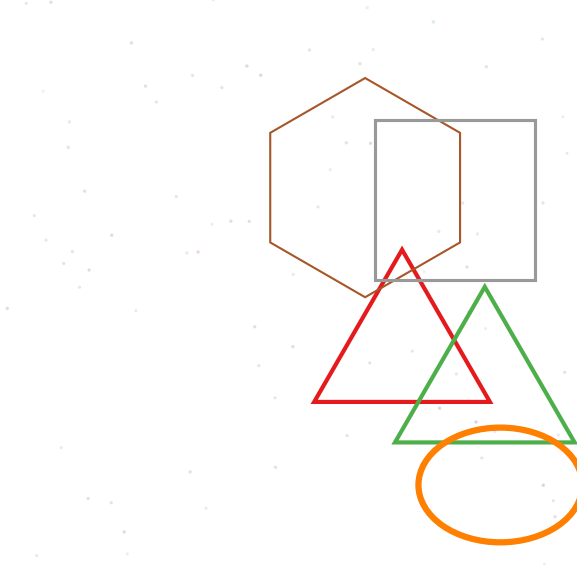[{"shape": "triangle", "thickness": 2, "radius": 0.88, "center": [0.696, 0.391]}, {"shape": "triangle", "thickness": 2, "radius": 0.9, "center": [0.839, 0.323]}, {"shape": "oval", "thickness": 3, "radius": 0.71, "center": [0.866, 0.159]}, {"shape": "hexagon", "thickness": 1, "radius": 0.95, "center": [0.632, 0.674]}, {"shape": "square", "thickness": 1.5, "radius": 0.69, "center": [0.788, 0.652]}]